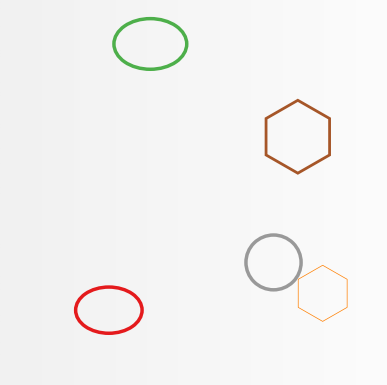[{"shape": "oval", "thickness": 2.5, "radius": 0.43, "center": [0.281, 0.194]}, {"shape": "oval", "thickness": 2.5, "radius": 0.47, "center": [0.388, 0.886]}, {"shape": "hexagon", "thickness": 0.5, "radius": 0.36, "center": [0.833, 0.238]}, {"shape": "hexagon", "thickness": 2, "radius": 0.47, "center": [0.769, 0.645]}, {"shape": "circle", "thickness": 2.5, "radius": 0.36, "center": [0.706, 0.318]}]